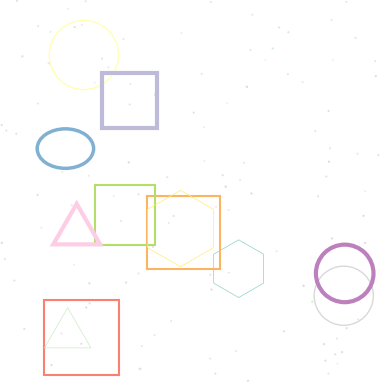[{"shape": "hexagon", "thickness": 0.5, "radius": 0.37, "center": [0.62, 0.302]}, {"shape": "circle", "thickness": 1, "radius": 0.45, "center": [0.218, 0.857]}, {"shape": "square", "thickness": 3, "radius": 0.36, "center": [0.337, 0.738]}, {"shape": "square", "thickness": 1.5, "radius": 0.49, "center": [0.212, 0.122]}, {"shape": "oval", "thickness": 2.5, "radius": 0.37, "center": [0.17, 0.614]}, {"shape": "square", "thickness": 1.5, "radius": 0.47, "center": [0.476, 0.395]}, {"shape": "square", "thickness": 1.5, "radius": 0.39, "center": [0.325, 0.442]}, {"shape": "triangle", "thickness": 3, "radius": 0.35, "center": [0.199, 0.4]}, {"shape": "circle", "thickness": 1, "radius": 0.38, "center": [0.893, 0.232]}, {"shape": "circle", "thickness": 3, "radius": 0.37, "center": [0.895, 0.29]}, {"shape": "triangle", "thickness": 0.5, "radius": 0.35, "center": [0.176, 0.131]}, {"shape": "hexagon", "thickness": 0.5, "radius": 0.5, "center": [0.469, 0.406]}]